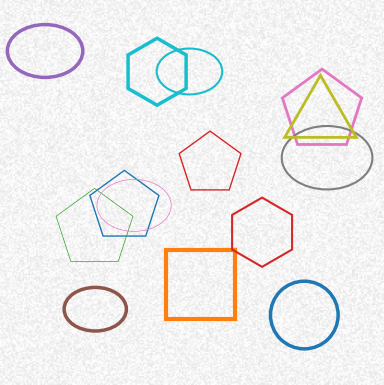[{"shape": "pentagon", "thickness": 1, "radius": 0.47, "center": [0.323, 0.463]}, {"shape": "circle", "thickness": 2.5, "radius": 0.44, "center": [0.79, 0.182]}, {"shape": "square", "thickness": 3, "radius": 0.45, "center": [0.521, 0.261]}, {"shape": "pentagon", "thickness": 0.5, "radius": 0.52, "center": [0.246, 0.406]}, {"shape": "hexagon", "thickness": 1.5, "radius": 0.45, "center": [0.681, 0.397]}, {"shape": "pentagon", "thickness": 1, "radius": 0.42, "center": [0.546, 0.575]}, {"shape": "oval", "thickness": 2.5, "radius": 0.49, "center": [0.117, 0.868]}, {"shape": "oval", "thickness": 2.5, "radius": 0.4, "center": [0.247, 0.197]}, {"shape": "pentagon", "thickness": 2, "radius": 0.54, "center": [0.836, 0.712]}, {"shape": "oval", "thickness": 0.5, "radius": 0.48, "center": [0.348, 0.466]}, {"shape": "oval", "thickness": 1.5, "radius": 0.59, "center": [0.85, 0.59]}, {"shape": "triangle", "thickness": 2, "radius": 0.54, "center": [0.832, 0.697]}, {"shape": "hexagon", "thickness": 2.5, "radius": 0.44, "center": [0.408, 0.814]}, {"shape": "oval", "thickness": 1.5, "radius": 0.43, "center": [0.492, 0.814]}]